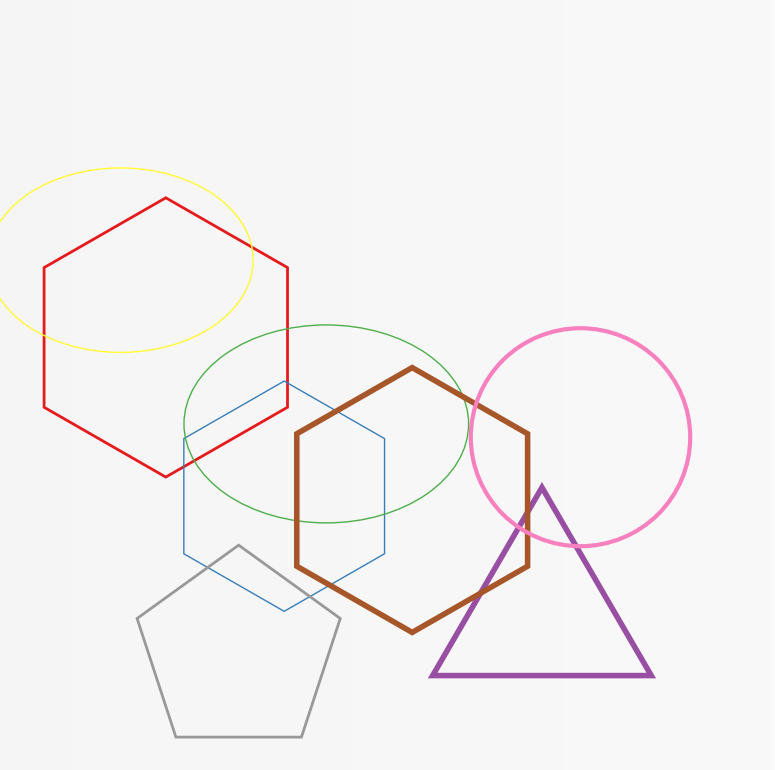[{"shape": "hexagon", "thickness": 1, "radius": 0.91, "center": [0.214, 0.562]}, {"shape": "hexagon", "thickness": 0.5, "radius": 0.75, "center": [0.367, 0.356]}, {"shape": "oval", "thickness": 0.5, "radius": 0.92, "center": [0.421, 0.449]}, {"shape": "triangle", "thickness": 2, "radius": 0.81, "center": [0.699, 0.204]}, {"shape": "oval", "thickness": 0.5, "radius": 0.86, "center": [0.156, 0.662]}, {"shape": "hexagon", "thickness": 2, "radius": 0.86, "center": [0.532, 0.351]}, {"shape": "circle", "thickness": 1.5, "radius": 0.71, "center": [0.749, 0.432]}, {"shape": "pentagon", "thickness": 1, "radius": 0.69, "center": [0.308, 0.154]}]